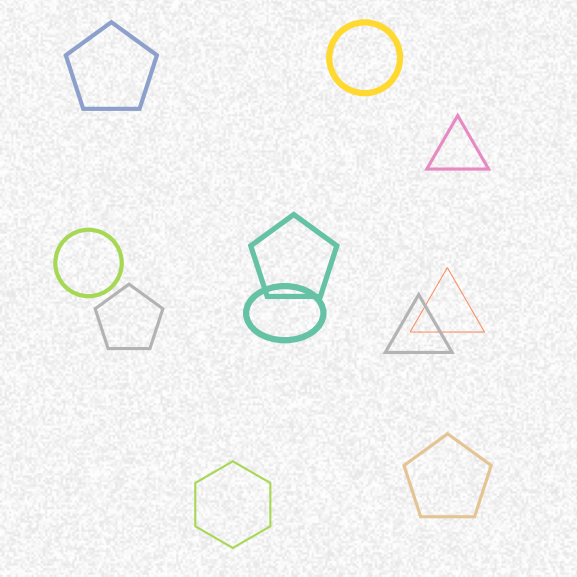[{"shape": "oval", "thickness": 3, "radius": 0.33, "center": [0.493, 0.457]}, {"shape": "pentagon", "thickness": 2.5, "radius": 0.39, "center": [0.509, 0.549]}, {"shape": "triangle", "thickness": 0.5, "radius": 0.37, "center": [0.775, 0.461]}, {"shape": "pentagon", "thickness": 2, "radius": 0.41, "center": [0.193, 0.878]}, {"shape": "triangle", "thickness": 1.5, "radius": 0.31, "center": [0.793, 0.737]}, {"shape": "hexagon", "thickness": 1, "radius": 0.38, "center": [0.403, 0.125]}, {"shape": "circle", "thickness": 2, "radius": 0.29, "center": [0.153, 0.544]}, {"shape": "circle", "thickness": 3, "radius": 0.31, "center": [0.631, 0.899]}, {"shape": "pentagon", "thickness": 1.5, "radius": 0.4, "center": [0.775, 0.169]}, {"shape": "pentagon", "thickness": 1.5, "radius": 0.31, "center": [0.223, 0.445]}, {"shape": "triangle", "thickness": 1.5, "radius": 0.33, "center": [0.725, 0.422]}]